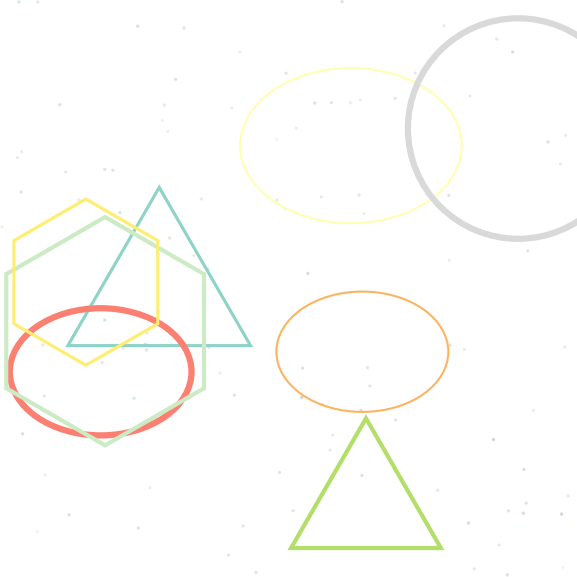[{"shape": "triangle", "thickness": 1.5, "radius": 0.91, "center": [0.276, 0.492]}, {"shape": "oval", "thickness": 1, "radius": 0.96, "center": [0.608, 0.747]}, {"shape": "oval", "thickness": 3, "radius": 0.79, "center": [0.174, 0.355]}, {"shape": "oval", "thickness": 1, "radius": 0.74, "center": [0.627, 0.39]}, {"shape": "triangle", "thickness": 2, "radius": 0.75, "center": [0.634, 0.125]}, {"shape": "circle", "thickness": 3, "radius": 0.95, "center": [0.897, 0.777]}, {"shape": "hexagon", "thickness": 2, "radius": 0.99, "center": [0.182, 0.426]}, {"shape": "hexagon", "thickness": 1.5, "radius": 0.72, "center": [0.149, 0.511]}]